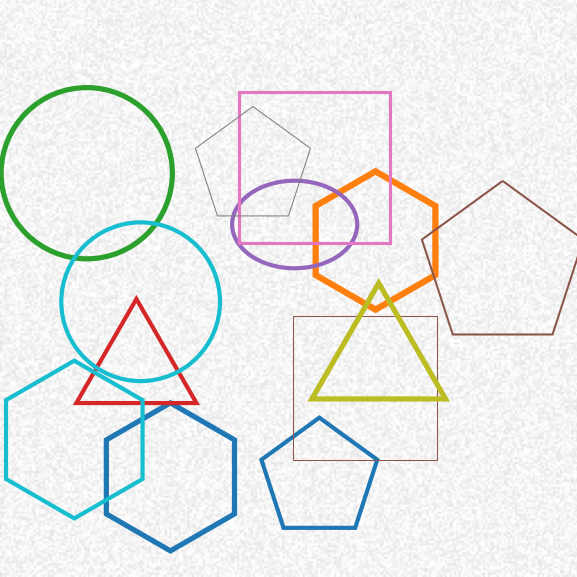[{"shape": "pentagon", "thickness": 2, "radius": 0.53, "center": [0.553, 0.17]}, {"shape": "hexagon", "thickness": 2.5, "radius": 0.64, "center": [0.295, 0.173]}, {"shape": "hexagon", "thickness": 3, "radius": 0.6, "center": [0.65, 0.583]}, {"shape": "circle", "thickness": 2.5, "radius": 0.74, "center": [0.15, 0.699]}, {"shape": "triangle", "thickness": 2, "radius": 0.6, "center": [0.236, 0.361]}, {"shape": "oval", "thickness": 2, "radius": 0.54, "center": [0.51, 0.61]}, {"shape": "pentagon", "thickness": 1, "radius": 0.73, "center": [0.87, 0.539]}, {"shape": "square", "thickness": 0.5, "radius": 0.62, "center": [0.632, 0.327]}, {"shape": "square", "thickness": 1.5, "radius": 0.65, "center": [0.544, 0.71]}, {"shape": "pentagon", "thickness": 0.5, "radius": 0.52, "center": [0.438, 0.71]}, {"shape": "triangle", "thickness": 2.5, "radius": 0.67, "center": [0.656, 0.375]}, {"shape": "hexagon", "thickness": 2, "radius": 0.68, "center": [0.129, 0.238]}, {"shape": "circle", "thickness": 2, "radius": 0.69, "center": [0.244, 0.477]}]